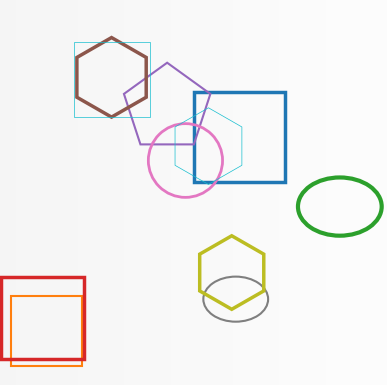[{"shape": "square", "thickness": 2.5, "radius": 0.59, "center": [0.619, 0.645]}, {"shape": "square", "thickness": 1.5, "radius": 0.46, "center": [0.121, 0.141]}, {"shape": "oval", "thickness": 3, "radius": 0.54, "center": [0.877, 0.463]}, {"shape": "square", "thickness": 2.5, "radius": 0.53, "center": [0.109, 0.174]}, {"shape": "pentagon", "thickness": 1.5, "radius": 0.59, "center": [0.431, 0.72]}, {"shape": "hexagon", "thickness": 2.5, "radius": 0.52, "center": [0.288, 0.799]}, {"shape": "circle", "thickness": 2, "radius": 0.48, "center": [0.479, 0.583]}, {"shape": "oval", "thickness": 1.5, "radius": 0.42, "center": [0.608, 0.223]}, {"shape": "hexagon", "thickness": 2.5, "radius": 0.48, "center": [0.598, 0.292]}, {"shape": "hexagon", "thickness": 0.5, "radius": 0.5, "center": [0.538, 0.62]}, {"shape": "square", "thickness": 0.5, "radius": 0.49, "center": [0.289, 0.794]}]